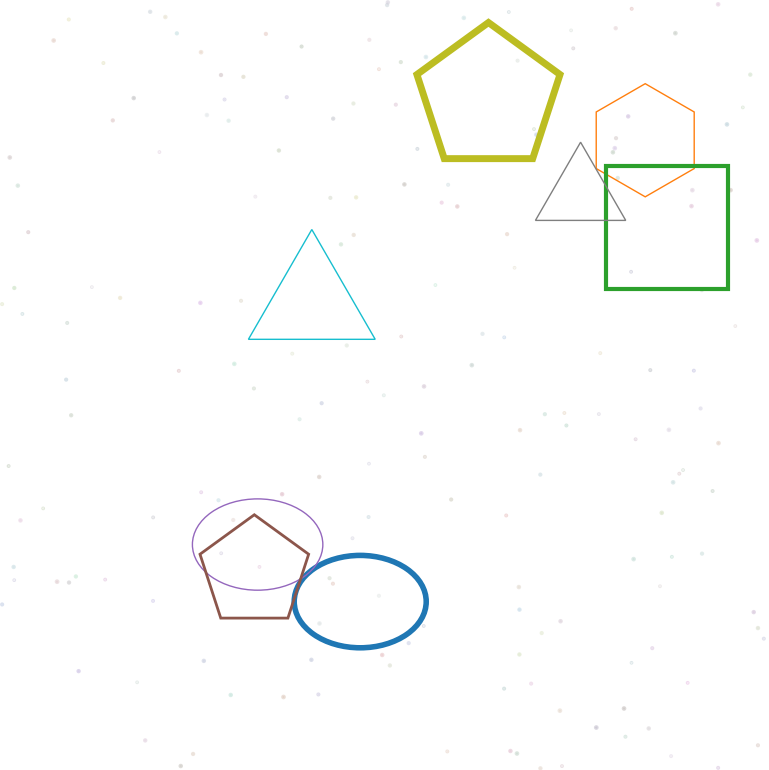[{"shape": "oval", "thickness": 2, "radius": 0.43, "center": [0.468, 0.219]}, {"shape": "hexagon", "thickness": 0.5, "radius": 0.37, "center": [0.838, 0.818]}, {"shape": "square", "thickness": 1.5, "radius": 0.4, "center": [0.866, 0.705]}, {"shape": "oval", "thickness": 0.5, "radius": 0.42, "center": [0.335, 0.293]}, {"shape": "pentagon", "thickness": 1, "radius": 0.37, "center": [0.33, 0.257]}, {"shape": "triangle", "thickness": 0.5, "radius": 0.34, "center": [0.754, 0.748]}, {"shape": "pentagon", "thickness": 2.5, "radius": 0.49, "center": [0.634, 0.873]}, {"shape": "triangle", "thickness": 0.5, "radius": 0.48, "center": [0.405, 0.607]}]